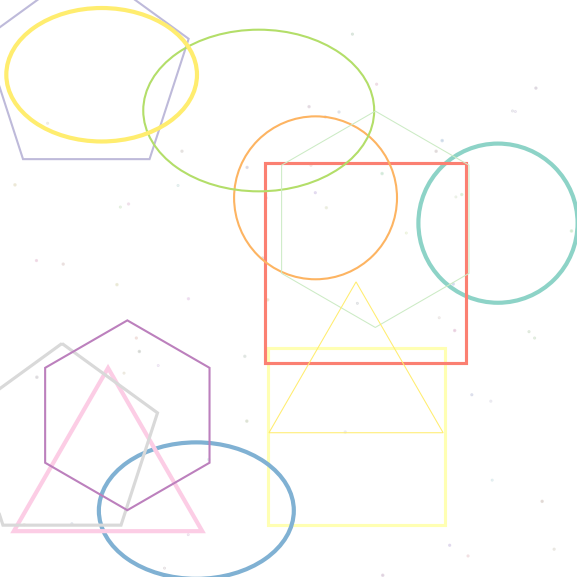[{"shape": "circle", "thickness": 2, "radius": 0.69, "center": [0.862, 0.613]}, {"shape": "square", "thickness": 1.5, "radius": 0.77, "center": [0.618, 0.244]}, {"shape": "pentagon", "thickness": 1, "radius": 0.93, "center": [0.149, 0.874]}, {"shape": "square", "thickness": 1.5, "radius": 0.87, "center": [0.633, 0.544]}, {"shape": "oval", "thickness": 2, "radius": 0.84, "center": [0.34, 0.115]}, {"shape": "circle", "thickness": 1, "radius": 0.71, "center": [0.546, 0.657]}, {"shape": "oval", "thickness": 1, "radius": 1.0, "center": [0.448, 0.808]}, {"shape": "triangle", "thickness": 2, "radius": 0.94, "center": [0.187, 0.174]}, {"shape": "pentagon", "thickness": 1.5, "radius": 0.87, "center": [0.107, 0.23]}, {"shape": "hexagon", "thickness": 1, "radius": 0.82, "center": [0.22, 0.28]}, {"shape": "hexagon", "thickness": 0.5, "radius": 0.94, "center": [0.65, 0.619]}, {"shape": "oval", "thickness": 2, "radius": 0.83, "center": [0.176, 0.87]}, {"shape": "triangle", "thickness": 0.5, "radius": 0.87, "center": [0.617, 0.337]}]